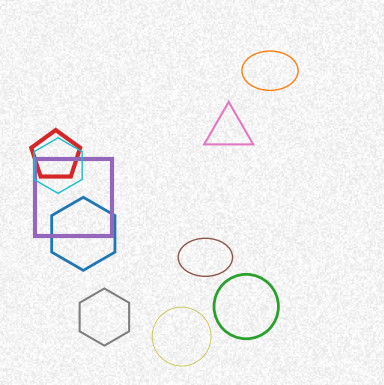[{"shape": "hexagon", "thickness": 2, "radius": 0.47, "center": [0.216, 0.393]}, {"shape": "oval", "thickness": 1, "radius": 0.36, "center": [0.701, 0.816]}, {"shape": "circle", "thickness": 2, "radius": 0.42, "center": [0.64, 0.204]}, {"shape": "pentagon", "thickness": 3, "radius": 0.33, "center": [0.145, 0.595]}, {"shape": "square", "thickness": 3, "radius": 0.5, "center": [0.191, 0.487]}, {"shape": "oval", "thickness": 1, "radius": 0.35, "center": [0.533, 0.332]}, {"shape": "triangle", "thickness": 1.5, "radius": 0.37, "center": [0.594, 0.662]}, {"shape": "hexagon", "thickness": 1.5, "radius": 0.37, "center": [0.271, 0.176]}, {"shape": "circle", "thickness": 0.5, "radius": 0.38, "center": [0.472, 0.126]}, {"shape": "hexagon", "thickness": 1, "radius": 0.36, "center": [0.151, 0.57]}]